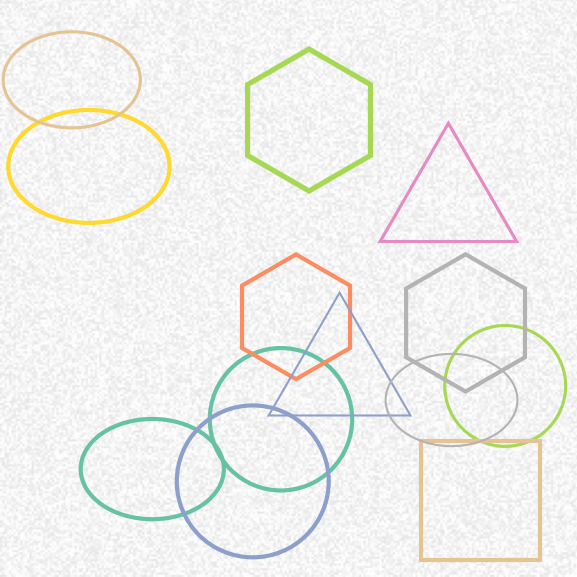[{"shape": "circle", "thickness": 2, "radius": 0.62, "center": [0.487, 0.273]}, {"shape": "oval", "thickness": 2, "radius": 0.62, "center": [0.264, 0.187]}, {"shape": "hexagon", "thickness": 2, "radius": 0.54, "center": [0.513, 0.451]}, {"shape": "triangle", "thickness": 1, "radius": 0.71, "center": [0.588, 0.351]}, {"shape": "circle", "thickness": 2, "radius": 0.66, "center": [0.438, 0.166]}, {"shape": "triangle", "thickness": 1.5, "radius": 0.68, "center": [0.776, 0.649]}, {"shape": "circle", "thickness": 1.5, "radius": 0.52, "center": [0.875, 0.331]}, {"shape": "hexagon", "thickness": 2.5, "radius": 0.61, "center": [0.535, 0.791]}, {"shape": "oval", "thickness": 2, "radius": 0.7, "center": [0.154, 0.711]}, {"shape": "square", "thickness": 2, "radius": 0.52, "center": [0.832, 0.132]}, {"shape": "oval", "thickness": 1.5, "radius": 0.59, "center": [0.124, 0.861]}, {"shape": "oval", "thickness": 1, "radius": 0.57, "center": [0.782, 0.306]}, {"shape": "hexagon", "thickness": 2, "radius": 0.59, "center": [0.806, 0.44]}]